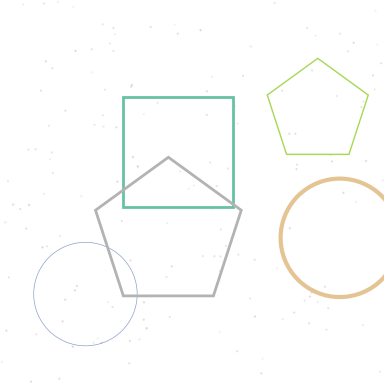[{"shape": "square", "thickness": 2, "radius": 0.72, "center": [0.462, 0.606]}, {"shape": "circle", "thickness": 0.5, "radius": 0.67, "center": [0.222, 0.236]}, {"shape": "pentagon", "thickness": 1, "radius": 0.69, "center": [0.825, 0.711]}, {"shape": "circle", "thickness": 3, "radius": 0.77, "center": [0.883, 0.382]}, {"shape": "pentagon", "thickness": 2, "radius": 1.0, "center": [0.437, 0.392]}]